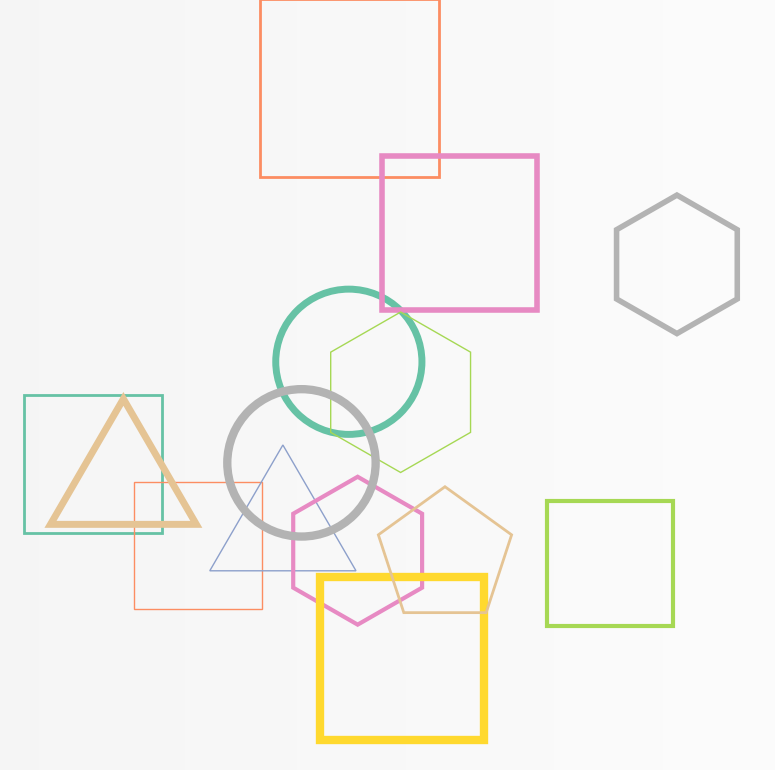[{"shape": "circle", "thickness": 2.5, "radius": 0.47, "center": [0.45, 0.53]}, {"shape": "square", "thickness": 1, "radius": 0.45, "center": [0.12, 0.397]}, {"shape": "square", "thickness": 0.5, "radius": 0.41, "center": [0.256, 0.292]}, {"shape": "square", "thickness": 1, "radius": 0.58, "center": [0.45, 0.885]}, {"shape": "triangle", "thickness": 0.5, "radius": 0.54, "center": [0.365, 0.313]}, {"shape": "hexagon", "thickness": 1.5, "radius": 0.48, "center": [0.461, 0.285]}, {"shape": "square", "thickness": 2, "radius": 0.5, "center": [0.593, 0.698]}, {"shape": "square", "thickness": 1.5, "radius": 0.41, "center": [0.787, 0.268]}, {"shape": "hexagon", "thickness": 0.5, "radius": 0.52, "center": [0.517, 0.491]}, {"shape": "square", "thickness": 3, "radius": 0.53, "center": [0.519, 0.144]}, {"shape": "pentagon", "thickness": 1, "radius": 0.45, "center": [0.574, 0.277]}, {"shape": "triangle", "thickness": 2.5, "radius": 0.54, "center": [0.159, 0.373]}, {"shape": "hexagon", "thickness": 2, "radius": 0.45, "center": [0.873, 0.657]}, {"shape": "circle", "thickness": 3, "radius": 0.48, "center": [0.389, 0.399]}]